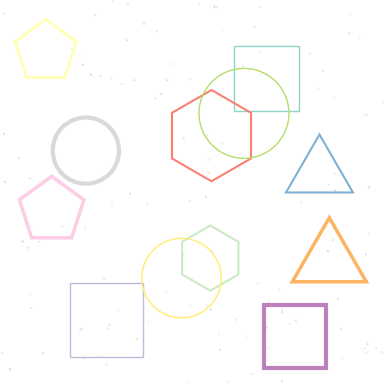[{"shape": "square", "thickness": 1, "radius": 0.42, "center": [0.693, 0.796]}, {"shape": "pentagon", "thickness": 2, "radius": 0.42, "center": [0.119, 0.866]}, {"shape": "square", "thickness": 1, "radius": 0.48, "center": [0.277, 0.169]}, {"shape": "hexagon", "thickness": 1.5, "radius": 0.59, "center": [0.549, 0.648]}, {"shape": "triangle", "thickness": 1.5, "radius": 0.5, "center": [0.83, 0.55]}, {"shape": "triangle", "thickness": 2.5, "radius": 0.55, "center": [0.855, 0.324]}, {"shape": "circle", "thickness": 1, "radius": 0.58, "center": [0.634, 0.706]}, {"shape": "pentagon", "thickness": 2.5, "radius": 0.44, "center": [0.134, 0.454]}, {"shape": "circle", "thickness": 3, "radius": 0.43, "center": [0.223, 0.609]}, {"shape": "square", "thickness": 3, "radius": 0.4, "center": [0.767, 0.126]}, {"shape": "hexagon", "thickness": 1.5, "radius": 0.42, "center": [0.546, 0.33]}, {"shape": "circle", "thickness": 1, "radius": 0.52, "center": [0.472, 0.278]}]